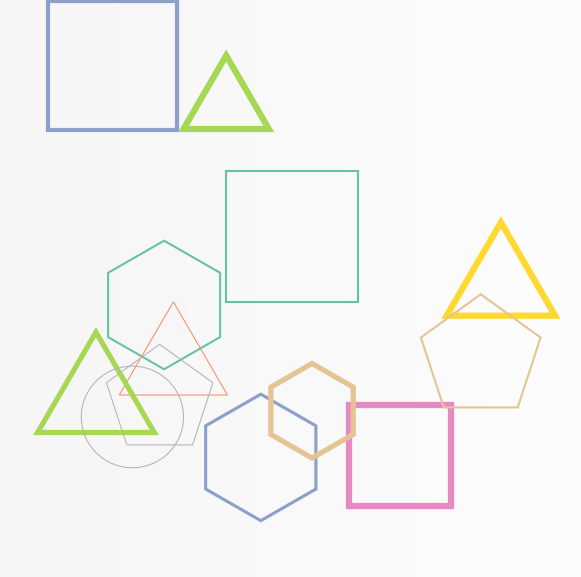[{"shape": "hexagon", "thickness": 1, "radius": 0.56, "center": [0.282, 0.471]}, {"shape": "square", "thickness": 1, "radius": 0.57, "center": [0.503, 0.59]}, {"shape": "triangle", "thickness": 0.5, "radius": 0.54, "center": [0.298, 0.369]}, {"shape": "square", "thickness": 2, "radius": 0.56, "center": [0.194, 0.886]}, {"shape": "hexagon", "thickness": 1.5, "radius": 0.55, "center": [0.449, 0.207]}, {"shape": "square", "thickness": 3, "radius": 0.44, "center": [0.688, 0.21]}, {"shape": "triangle", "thickness": 2.5, "radius": 0.58, "center": [0.165, 0.308]}, {"shape": "triangle", "thickness": 3, "radius": 0.42, "center": [0.389, 0.818]}, {"shape": "triangle", "thickness": 3, "radius": 0.54, "center": [0.862, 0.506]}, {"shape": "pentagon", "thickness": 1, "radius": 0.54, "center": [0.827, 0.381]}, {"shape": "hexagon", "thickness": 2.5, "radius": 0.41, "center": [0.537, 0.288]}, {"shape": "circle", "thickness": 0.5, "radius": 0.44, "center": [0.228, 0.277]}, {"shape": "pentagon", "thickness": 0.5, "radius": 0.48, "center": [0.275, 0.307]}]